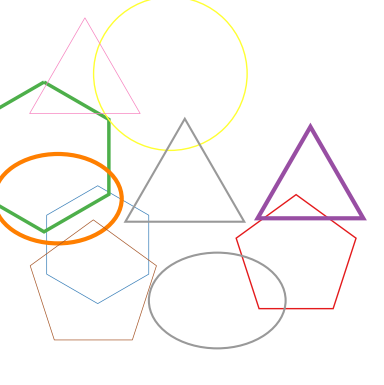[{"shape": "pentagon", "thickness": 1, "radius": 0.82, "center": [0.769, 0.331]}, {"shape": "hexagon", "thickness": 0.5, "radius": 0.77, "center": [0.254, 0.364]}, {"shape": "hexagon", "thickness": 2.5, "radius": 0.97, "center": [0.114, 0.592]}, {"shape": "triangle", "thickness": 3, "radius": 0.79, "center": [0.806, 0.512]}, {"shape": "oval", "thickness": 3, "radius": 0.83, "center": [0.15, 0.484]}, {"shape": "circle", "thickness": 1, "radius": 1.0, "center": [0.442, 0.809]}, {"shape": "pentagon", "thickness": 0.5, "radius": 0.86, "center": [0.242, 0.257]}, {"shape": "triangle", "thickness": 0.5, "radius": 0.83, "center": [0.221, 0.788]}, {"shape": "oval", "thickness": 1.5, "radius": 0.89, "center": [0.564, 0.219]}, {"shape": "triangle", "thickness": 1.5, "radius": 0.89, "center": [0.48, 0.513]}]